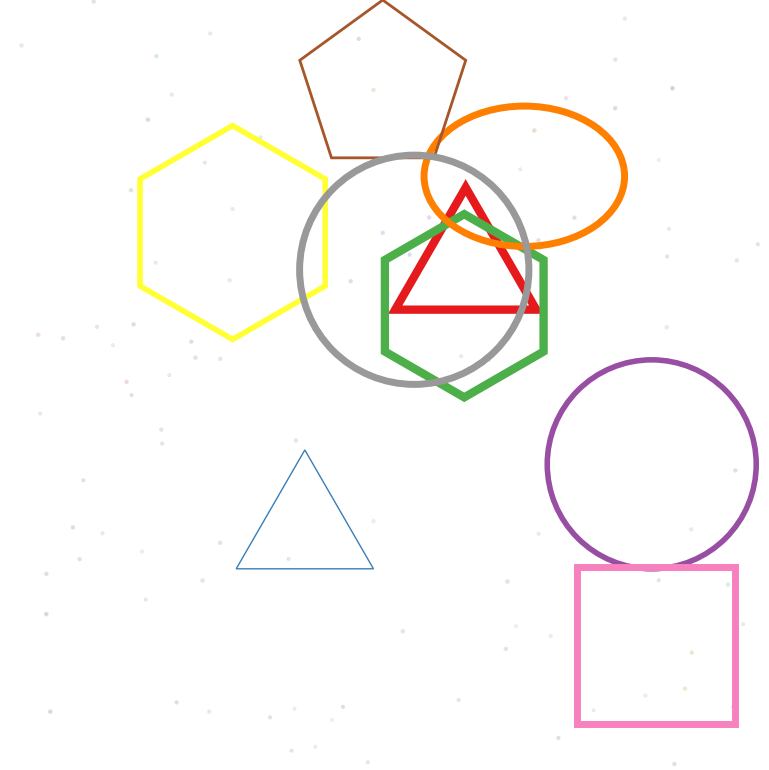[{"shape": "triangle", "thickness": 3, "radius": 0.53, "center": [0.605, 0.651]}, {"shape": "triangle", "thickness": 0.5, "radius": 0.51, "center": [0.396, 0.313]}, {"shape": "hexagon", "thickness": 3, "radius": 0.59, "center": [0.603, 0.603]}, {"shape": "circle", "thickness": 2, "radius": 0.68, "center": [0.846, 0.397]}, {"shape": "oval", "thickness": 2.5, "radius": 0.65, "center": [0.681, 0.771]}, {"shape": "hexagon", "thickness": 2, "radius": 0.69, "center": [0.302, 0.698]}, {"shape": "pentagon", "thickness": 1, "radius": 0.57, "center": [0.497, 0.887]}, {"shape": "square", "thickness": 2.5, "radius": 0.51, "center": [0.852, 0.162]}, {"shape": "circle", "thickness": 2.5, "radius": 0.74, "center": [0.538, 0.65]}]